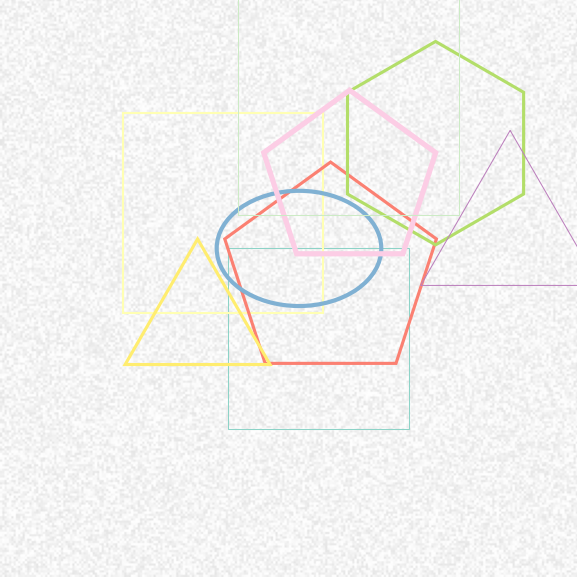[{"shape": "square", "thickness": 0.5, "radius": 0.78, "center": [0.551, 0.413]}, {"shape": "square", "thickness": 1, "radius": 0.87, "center": [0.386, 0.63]}, {"shape": "pentagon", "thickness": 1.5, "radius": 0.96, "center": [0.572, 0.526]}, {"shape": "oval", "thickness": 2, "radius": 0.71, "center": [0.518, 0.569]}, {"shape": "hexagon", "thickness": 1.5, "radius": 0.88, "center": [0.754, 0.751]}, {"shape": "pentagon", "thickness": 2.5, "radius": 0.78, "center": [0.606, 0.686]}, {"shape": "triangle", "thickness": 0.5, "radius": 0.89, "center": [0.883, 0.594]}, {"shape": "square", "thickness": 0.5, "radius": 0.95, "center": [0.604, 0.818]}, {"shape": "triangle", "thickness": 1.5, "radius": 0.72, "center": [0.342, 0.44]}]